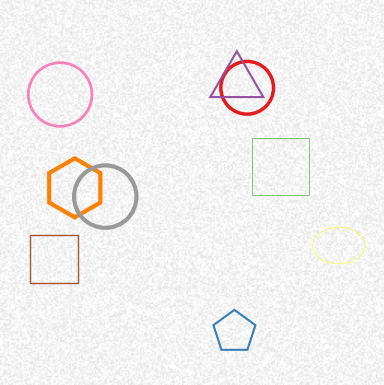[{"shape": "circle", "thickness": 2.5, "radius": 0.34, "center": [0.642, 0.772]}, {"shape": "pentagon", "thickness": 1.5, "radius": 0.29, "center": [0.609, 0.138]}, {"shape": "square", "thickness": 0.5, "radius": 0.37, "center": [0.729, 0.567]}, {"shape": "triangle", "thickness": 1.5, "radius": 0.4, "center": [0.615, 0.788]}, {"shape": "hexagon", "thickness": 3, "radius": 0.38, "center": [0.194, 0.512]}, {"shape": "oval", "thickness": 0.5, "radius": 0.34, "center": [0.88, 0.362]}, {"shape": "square", "thickness": 1, "radius": 0.31, "center": [0.14, 0.328]}, {"shape": "circle", "thickness": 2, "radius": 0.41, "center": [0.156, 0.755]}, {"shape": "circle", "thickness": 3, "radius": 0.41, "center": [0.273, 0.489]}]